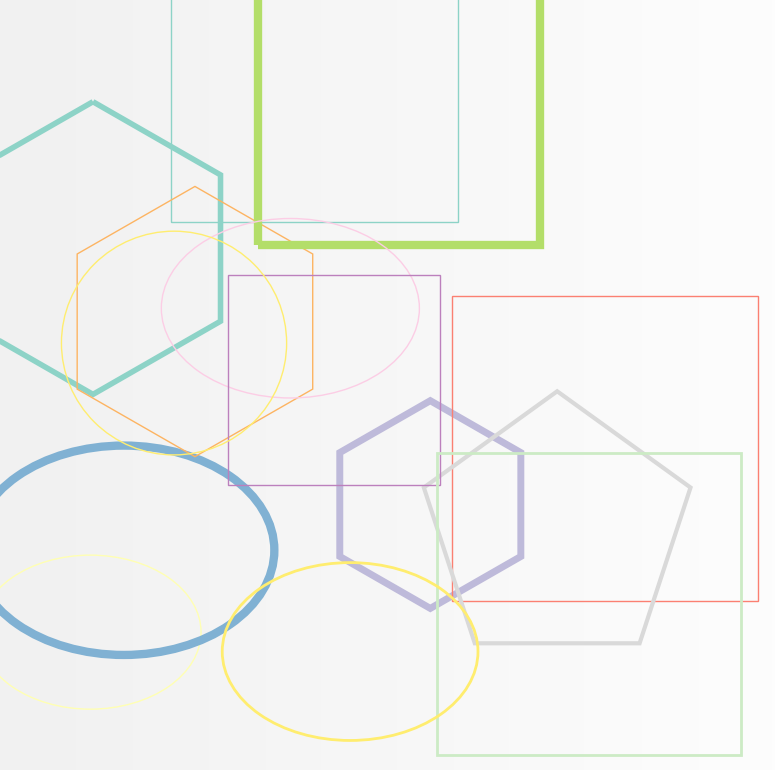[{"shape": "hexagon", "thickness": 2, "radius": 0.95, "center": [0.12, 0.678]}, {"shape": "square", "thickness": 0.5, "radius": 0.93, "center": [0.405, 0.897]}, {"shape": "oval", "thickness": 0.5, "radius": 0.71, "center": [0.117, 0.179]}, {"shape": "hexagon", "thickness": 2.5, "radius": 0.67, "center": [0.555, 0.345]}, {"shape": "square", "thickness": 0.5, "radius": 0.99, "center": [0.781, 0.418]}, {"shape": "oval", "thickness": 3, "radius": 0.97, "center": [0.16, 0.285]}, {"shape": "hexagon", "thickness": 0.5, "radius": 0.88, "center": [0.252, 0.582]}, {"shape": "square", "thickness": 3, "radius": 0.91, "center": [0.515, 0.863]}, {"shape": "oval", "thickness": 0.5, "radius": 0.83, "center": [0.375, 0.6]}, {"shape": "pentagon", "thickness": 1.5, "radius": 0.9, "center": [0.719, 0.311]}, {"shape": "square", "thickness": 0.5, "radius": 0.68, "center": [0.431, 0.507]}, {"shape": "square", "thickness": 1, "radius": 0.98, "center": [0.76, 0.215]}, {"shape": "oval", "thickness": 1, "radius": 0.82, "center": [0.452, 0.154]}, {"shape": "circle", "thickness": 0.5, "radius": 0.73, "center": [0.225, 0.554]}]